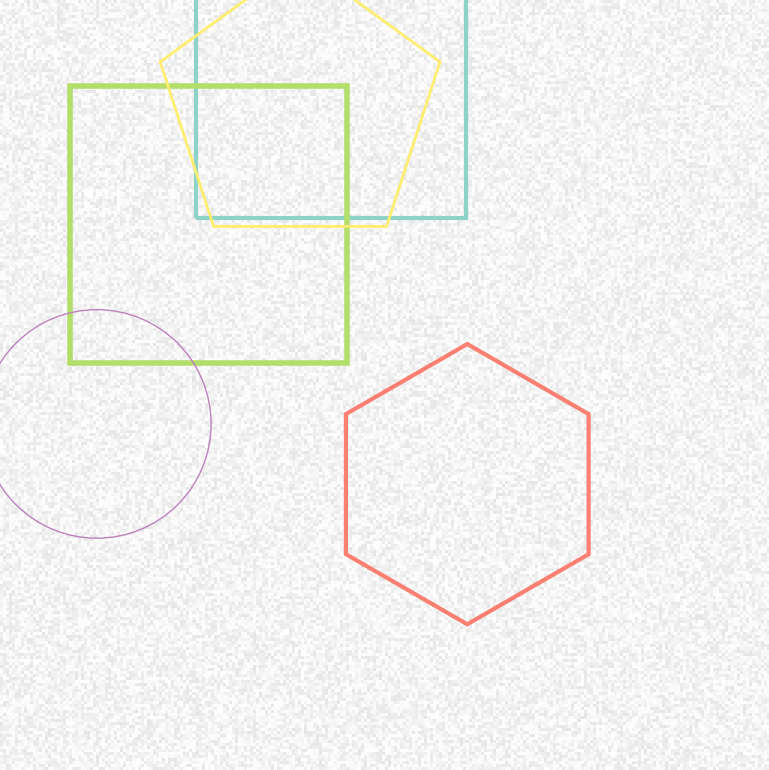[{"shape": "square", "thickness": 1.5, "radius": 0.88, "center": [0.43, 0.893]}, {"shape": "hexagon", "thickness": 1.5, "radius": 0.91, "center": [0.607, 0.371]}, {"shape": "square", "thickness": 2, "radius": 0.9, "center": [0.271, 0.708]}, {"shape": "circle", "thickness": 0.5, "radius": 0.74, "center": [0.126, 0.449]}, {"shape": "pentagon", "thickness": 1, "radius": 0.96, "center": [0.39, 0.861]}]